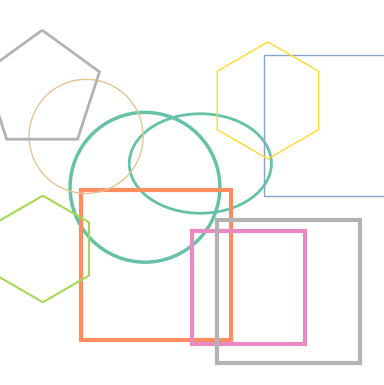[{"shape": "oval", "thickness": 2, "radius": 0.92, "center": [0.52, 0.575]}, {"shape": "circle", "thickness": 2.5, "radius": 0.97, "center": [0.377, 0.514]}, {"shape": "square", "thickness": 3, "radius": 0.97, "center": [0.405, 0.312]}, {"shape": "square", "thickness": 1, "radius": 0.92, "center": [0.87, 0.675]}, {"shape": "square", "thickness": 3, "radius": 0.73, "center": [0.646, 0.253]}, {"shape": "hexagon", "thickness": 1.5, "radius": 0.69, "center": [0.111, 0.353]}, {"shape": "hexagon", "thickness": 1, "radius": 0.76, "center": [0.696, 0.739]}, {"shape": "circle", "thickness": 1, "radius": 0.74, "center": [0.224, 0.646]}, {"shape": "square", "thickness": 3, "radius": 0.93, "center": [0.749, 0.242]}, {"shape": "pentagon", "thickness": 2, "radius": 0.78, "center": [0.109, 0.765]}]